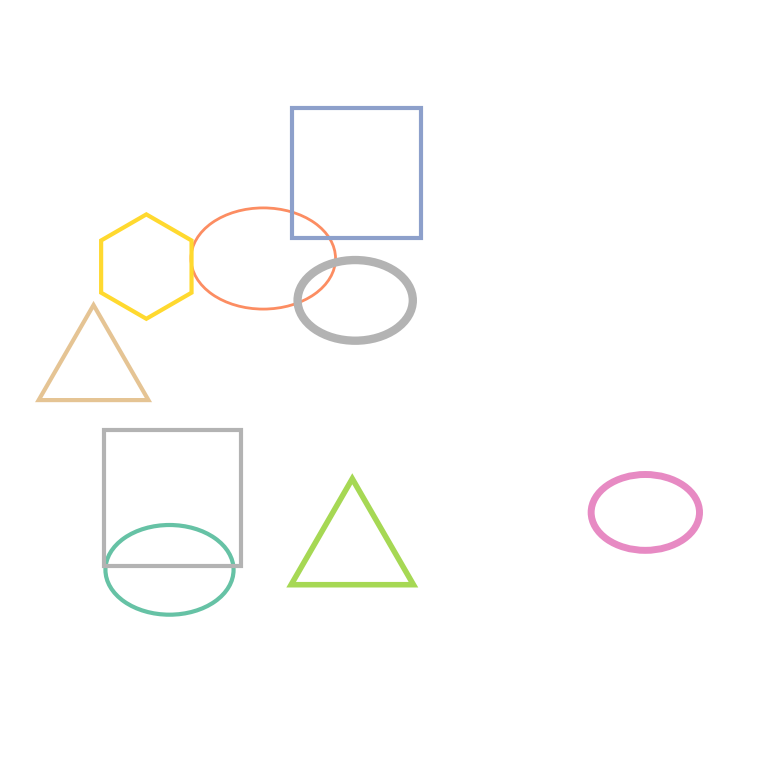[{"shape": "oval", "thickness": 1.5, "radius": 0.42, "center": [0.22, 0.26]}, {"shape": "oval", "thickness": 1, "radius": 0.47, "center": [0.342, 0.664]}, {"shape": "square", "thickness": 1.5, "radius": 0.42, "center": [0.463, 0.775]}, {"shape": "oval", "thickness": 2.5, "radius": 0.35, "center": [0.838, 0.335]}, {"shape": "triangle", "thickness": 2, "radius": 0.46, "center": [0.458, 0.286]}, {"shape": "hexagon", "thickness": 1.5, "radius": 0.34, "center": [0.19, 0.654]}, {"shape": "triangle", "thickness": 1.5, "radius": 0.41, "center": [0.121, 0.522]}, {"shape": "oval", "thickness": 3, "radius": 0.37, "center": [0.461, 0.61]}, {"shape": "square", "thickness": 1.5, "radius": 0.44, "center": [0.224, 0.353]}]